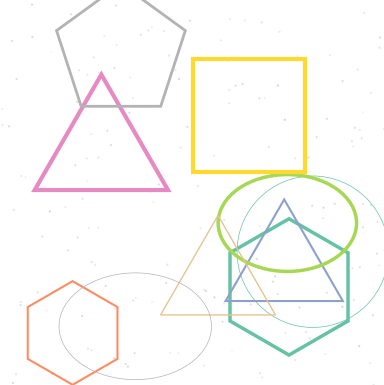[{"shape": "hexagon", "thickness": 2.5, "radius": 0.88, "center": [0.751, 0.255]}, {"shape": "circle", "thickness": 0.5, "radius": 0.98, "center": [0.812, 0.346]}, {"shape": "hexagon", "thickness": 1.5, "radius": 0.67, "center": [0.189, 0.135]}, {"shape": "triangle", "thickness": 1.5, "radius": 0.88, "center": [0.738, 0.306]}, {"shape": "triangle", "thickness": 3, "radius": 1.0, "center": [0.263, 0.606]}, {"shape": "oval", "thickness": 2.5, "radius": 0.9, "center": [0.746, 0.421]}, {"shape": "square", "thickness": 3, "radius": 0.73, "center": [0.647, 0.7]}, {"shape": "triangle", "thickness": 1, "radius": 0.86, "center": [0.566, 0.268]}, {"shape": "pentagon", "thickness": 2, "radius": 0.88, "center": [0.314, 0.866]}, {"shape": "oval", "thickness": 0.5, "radius": 0.99, "center": [0.351, 0.153]}]